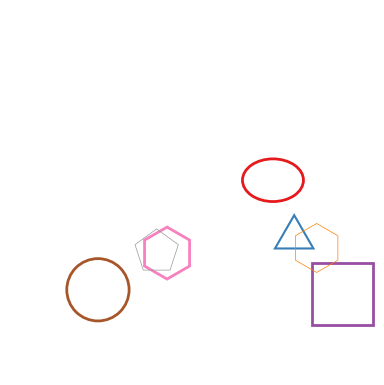[{"shape": "oval", "thickness": 2, "radius": 0.4, "center": [0.709, 0.532]}, {"shape": "triangle", "thickness": 1.5, "radius": 0.29, "center": [0.764, 0.383]}, {"shape": "square", "thickness": 2, "radius": 0.4, "center": [0.889, 0.236]}, {"shape": "hexagon", "thickness": 0.5, "radius": 0.32, "center": [0.822, 0.356]}, {"shape": "circle", "thickness": 2, "radius": 0.4, "center": [0.254, 0.247]}, {"shape": "hexagon", "thickness": 2, "radius": 0.34, "center": [0.434, 0.343]}, {"shape": "pentagon", "thickness": 0.5, "radius": 0.3, "center": [0.407, 0.346]}]